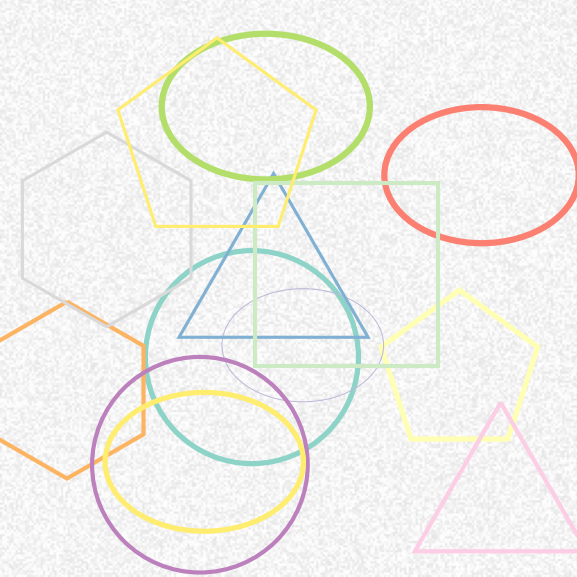[{"shape": "circle", "thickness": 2.5, "radius": 0.92, "center": [0.436, 0.381]}, {"shape": "pentagon", "thickness": 2.5, "radius": 0.71, "center": [0.795, 0.354]}, {"shape": "oval", "thickness": 0.5, "radius": 0.7, "center": [0.524, 0.401]}, {"shape": "oval", "thickness": 3, "radius": 0.84, "center": [0.834, 0.696]}, {"shape": "triangle", "thickness": 1.5, "radius": 0.95, "center": [0.474, 0.51]}, {"shape": "hexagon", "thickness": 2, "radius": 0.77, "center": [0.116, 0.324]}, {"shape": "oval", "thickness": 3, "radius": 0.9, "center": [0.46, 0.815]}, {"shape": "triangle", "thickness": 2, "radius": 0.86, "center": [0.867, 0.13]}, {"shape": "hexagon", "thickness": 1.5, "radius": 0.84, "center": [0.185, 0.602]}, {"shape": "circle", "thickness": 2, "radius": 0.93, "center": [0.346, 0.194]}, {"shape": "square", "thickness": 2, "radius": 0.79, "center": [0.6, 0.523]}, {"shape": "oval", "thickness": 2.5, "radius": 0.86, "center": [0.354, 0.199]}, {"shape": "pentagon", "thickness": 1.5, "radius": 0.9, "center": [0.376, 0.753]}]